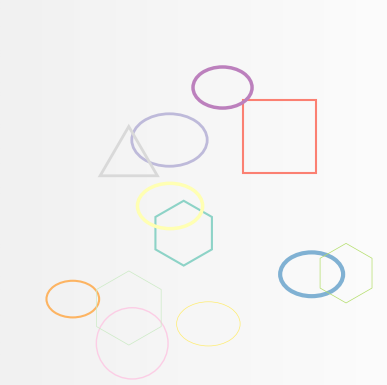[{"shape": "hexagon", "thickness": 1.5, "radius": 0.42, "center": [0.474, 0.394]}, {"shape": "oval", "thickness": 2.5, "radius": 0.42, "center": [0.439, 0.465]}, {"shape": "oval", "thickness": 2, "radius": 0.49, "center": [0.437, 0.636]}, {"shape": "square", "thickness": 1.5, "radius": 0.47, "center": [0.721, 0.645]}, {"shape": "oval", "thickness": 3, "radius": 0.41, "center": [0.804, 0.288]}, {"shape": "oval", "thickness": 1.5, "radius": 0.34, "center": [0.188, 0.223]}, {"shape": "hexagon", "thickness": 0.5, "radius": 0.39, "center": [0.893, 0.29]}, {"shape": "circle", "thickness": 1, "radius": 0.46, "center": [0.341, 0.108]}, {"shape": "triangle", "thickness": 2, "radius": 0.43, "center": [0.332, 0.586]}, {"shape": "oval", "thickness": 2.5, "radius": 0.38, "center": [0.574, 0.773]}, {"shape": "hexagon", "thickness": 0.5, "radius": 0.48, "center": [0.333, 0.2]}, {"shape": "oval", "thickness": 0.5, "radius": 0.41, "center": [0.538, 0.159]}]